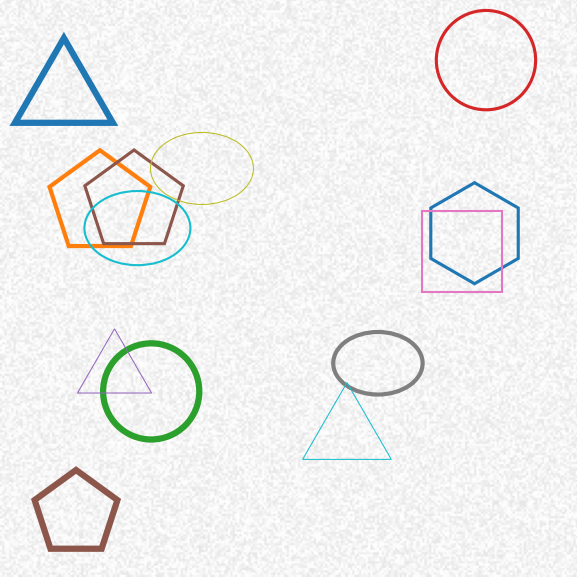[{"shape": "triangle", "thickness": 3, "radius": 0.49, "center": [0.111, 0.835]}, {"shape": "hexagon", "thickness": 1.5, "radius": 0.44, "center": [0.822, 0.595]}, {"shape": "pentagon", "thickness": 2, "radius": 0.46, "center": [0.173, 0.647]}, {"shape": "circle", "thickness": 3, "radius": 0.42, "center": [0.262, 0.321]}, {"shape": "circle", "thickness": 1.5, "radius": 0.43, "center": [0.842, 0.895]}, {"shape": "triangle", "thickness": 0.5, "radius": 0.37, "center": [0.198, 0.356]}, {"shape": "pentagon", "thickness": 3, "radius": 0.38, "center": [0.132, 0.11]}, {"shape": "pentagon", "thickness": 1.5, "radius": 0.45, "center": [0.232, 0.65]}, {"shape": "square", "thickness": 1, "radius": 0.35, "center": [0.8, 0.563]}, {"shape": "oval", "thickness": 2, "radius": 0.39, "center": [0.654, 0.37]}, {"shape": "oval", "thickness": 0.5, "radius": 0.45, "center": [0.35, 0.707]}, {"shape": "triangle", "thickness": 0.5, "radius": 0.44, "center": [0.601, 0.248]}, {"shape": "oval", "thickness": 1, "radius": 0.46, "center": [0.238, 0.604]}]